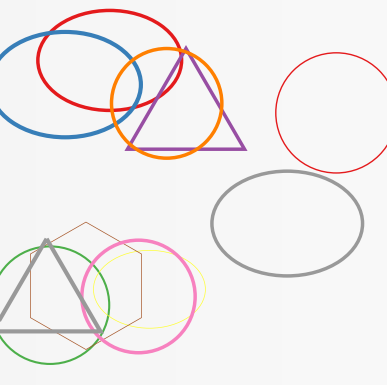[{"shape": "oval", "thickness": 2.5, "radius": 0.93, "center": [0.283, 0.843]}, {"shape": "circle", "thickness": 1, "radius": 0.78, "center": [0.868, 0.707]}, {"shape": "oval", "thickness": 3, "radius": 0.98, "center": [0.168, 0.78]}, {"shape": "circle", "thickness": 1.5, "radius": 0.76, "center": [0.129, 0.207]}, {"shape": "triangle", "thickness": 2.5, "radius": 0.87, "center": [0.48, 0.7]}, {"shape": "circle", "thickness": 2.5, "radius": 0.71, "center": [0.43, 0.732]}, {"shape": "oval", "thickness": 0.5, "radius": 0.72, "center": [0.386, 0.249]}, {"shape": "hexagon", "thickness": 0.5, "radius": 0.83, "center": [0.222, 0.258]}, {"shape": "circle", "thickness": 2.5, "radius": 0.73, "center": [0.357, 0.23]}, {"shape": "triangle", "thickness": 3, "radius": 0.8, "center": [0.12, 0.219]}, {"shape": "oval", "thickness": 2.5, "radius": 0.97, "center": [0.741, 0.419]}]